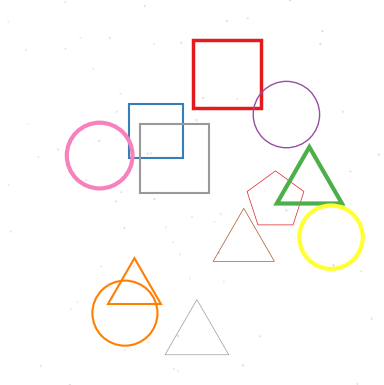[{"shape": "square", "thickness": 2.5, "radius": 0.44, "center": [0.59, 0.807]}, {"shape": "pentagon", "thickness": 0.5, "radius": 0.39, "center": [0.716, 0.479]}, {"shape": "square", "thickness": 1.5, "radius": 0.35, "center": [0.405, 0.659]}, {"shape": "triangle", "thickness": 3, "radius": 0.49, "center": [0.804, 0.52]}, {"shape": "circle", "thickness": 1, "radius": 0.43, "center": [0.744, 0.702]}, {"shape": "triangle", "thickness": 1.5, "radius": 0.4, "center": [0.349, 0.25]}, {"shape": "circle", "thickness": 1.5, "radius": 0.42, "center": [0.324, 0.187]}, {"shape": "circle", "thickness": 3, "radius": 0.41, "center": [0.86, 0.384]}, {"shape": "triangle", "thickness": 0.5, "radius": 0.46, "center": [0.633, 0.367]}, {"shape": "circle", "thickness": 3, "radius": 0.43, "center": [0.259, 0.596]}, {"shape": "square", "thickness": 1.5, "radius": 0.45, "center": [0.453, 0.588]}, {"shape": "triangle", "thickness": 0.5, "radius": 0.48, "center": [0.511, 0.126]}]